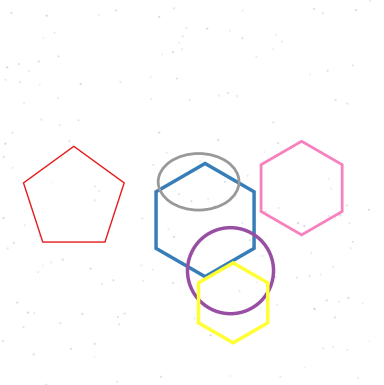[{"shape": "pentagon", "thickness": 1, "radius": 0.69, "center": [0.192, 0.482]}, {"shape": "hexagon", "thickness": 2.5, "radius": 0.73, "center": [0.533, 0.428]}, {"shape": "circle", "thickness": 2.5, "radius": 0.56, "center": [0.599, 0.297]}, {"shape": "hexagon", "thickness": 2.5, "radius": 0.52, "center": [0.606, 0.213]}, {"shape": "hexagon", "thickness": 2, "radius": 0.61, "center": [0.783, 0.511]}, {"shape": "oval", "thickness": 2, "radius": 0.52, "center": [0.516, 0.528]}]